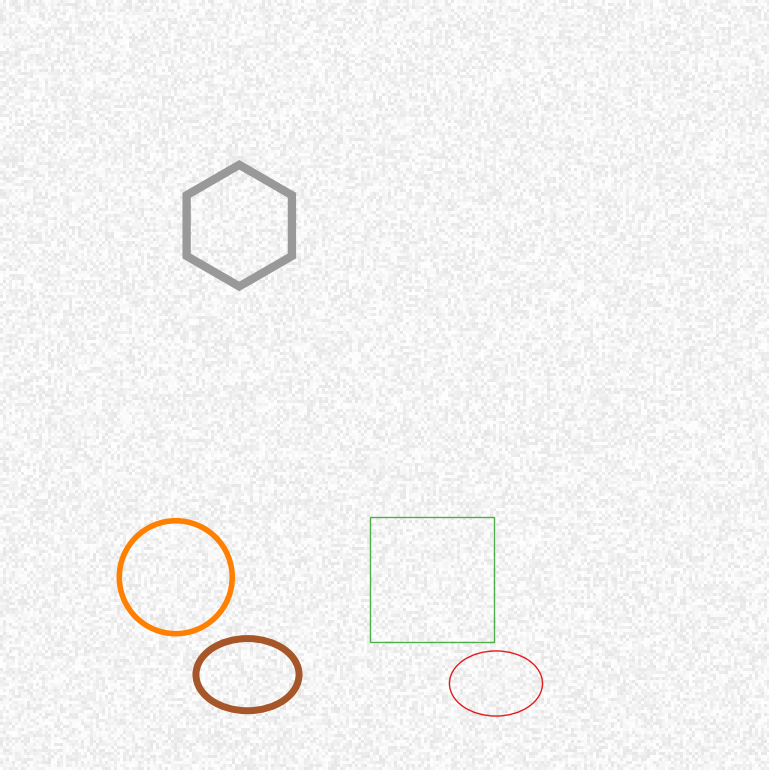[{"shape": "oval", "thickness": 0.5, "radius": 0.3, "center": [0.644, 0.112]}, {"shape": "square", "thickness": 0.5, "radius": 0.4, "center": [0.561, 0.247]}, {"shape": "circle", "thickness": 2, "radius": 0.37, "center": [0.228, 0.25]}, {"shape": "oval", "thickness": 2.5, "radius": 0.33, "center": [0.321, 0.124]}, {"shape": "hexagon", "thickness": 3, "radius": 0.39, "center": [0.311, 0.707]}]